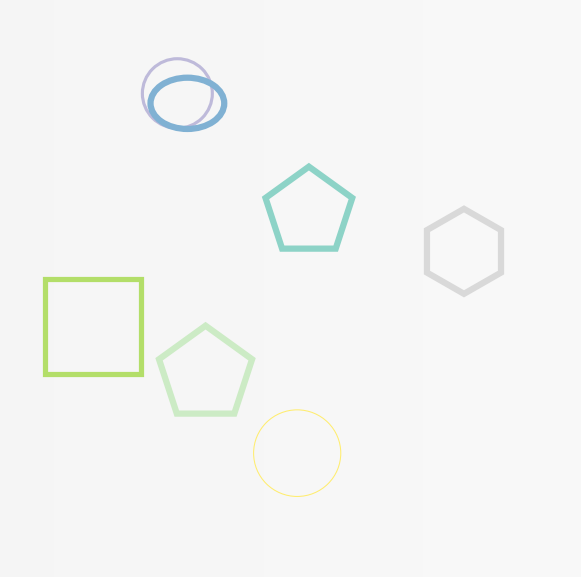[{"shape": "pentagon", "thickness": 3, "radius": 0.39, "center": [0.531, 0.632]}, {"shape": "circle", "thickness": 1.5, "radius": 0.3, "center": [0.305, 0.837]}, {"shape": "oval", "thickness": 3, "radius": 0.32, "center": [0.322, 0.82]}, {"shape": "square", "thickness": 2.5, "radius": 0.41, "center": [0.16, 0.433]}, {"shape": "hexagon", "thickness": 3, "radius": 0.37, "center": [0.798, 0.564]}, {"shape": "pentagon", "thickness": 3, "radius": 0.42, "center": [0.354, 0.351]}, {"shape": "circle", "thickness": 0.5, "radius": 0.37, "center": [0.511, 0.214]}]